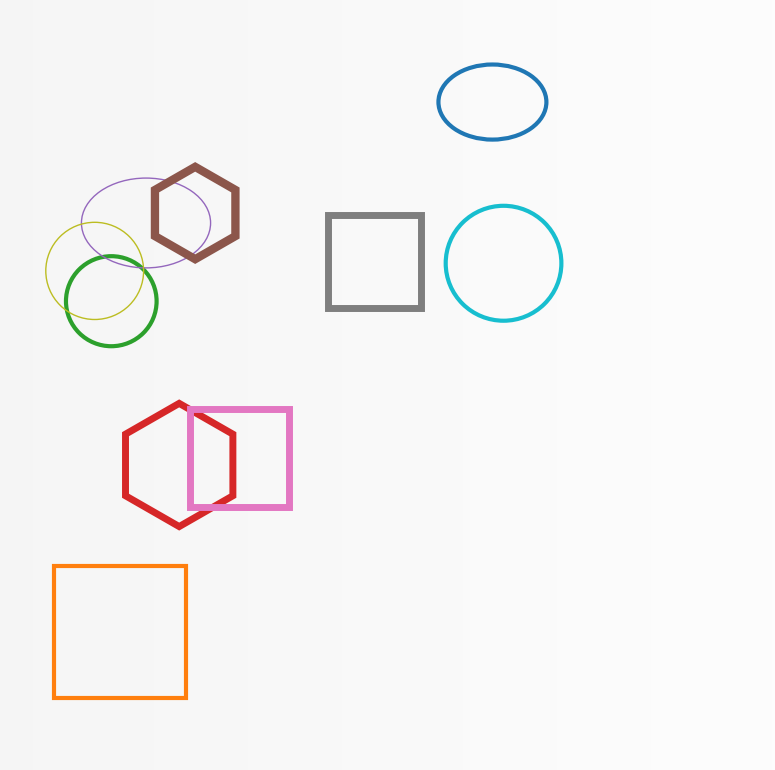[{"shape": "oval", "thickness": 1.5, "radius": 0.35, "center": [0.635, 0.867]}, {"shape": "square", "thickness": 1.5, "radius": 0.43, "center": [0.155, 0.179]}, {"shape": "circle", "thickness": 1.5, "radius": 0.29, "center": [0.144, 0.609]}, {"shape": "hexagon", "thickness": 2.5, "radius": 0.4, "center": [0.231, 0.396]}, {"shape": "oval", "thickness": 0.5, "radius": 0.42, "center": [0.188, 0.71]}, {"shape": "hexagon", "thickness": 3, "radius": 0.3, "center": [0.252, 0.723]}, {"shape": "square", "thickness": 2.5, "radius": 0.32, "center": [0.309, 0.405]}, {"shape": "square", "thickness": 2.5, "radius": 0.3, "center": [0.483, 0.66]}, {"shape": "circle", "thickness": 0.5, "radius": 0.32, "center": [0.122, 0.648]}, {"shape": "circle", "thickness": 1.5, "radius": 0.37, "center": [0.65, 0.658]}]